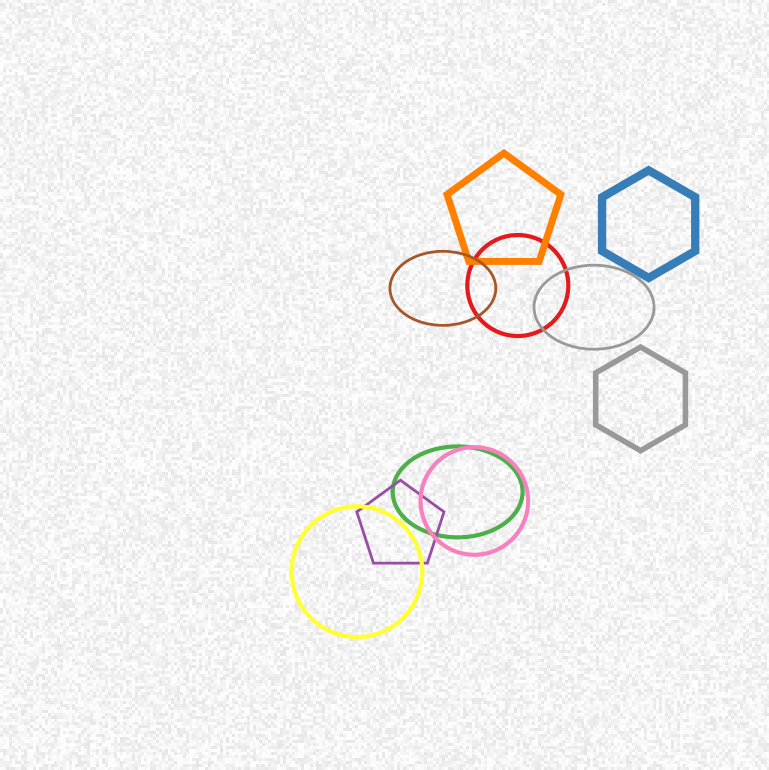[{"shape": "circle", "thickness": 1.5, "radius": 0.33, "center": [0.672, 0.629]}, {"shape": "hexagon", "thickness": 3, "radius": 0.35, "center": [0.842, 0.709]}, {"shape": "oval", "thickness": 1.5, "radius": 0.42, "center": [0.594, 0.361]}, {"shape": "pentagon", "thickness": 1, "radius": 0.3, "center": [0.52, 0.317]}, {"shape": "pentagon", "thickness": 2.5, "radius": 0.39, "center": [0.654, 0.723]}, {"shape": "circle", "thickness": 1.5, "radius": 0.42, "center": [0.464, 0.258]}, {"shape": "oval", "thickness": 1, "radius": 0.34, "center": [0.575, 0.626]}, {"shape": "circle", "thickness": 1.5, "radius": 0.35, "center": [0.616, 0.349]}, {"shape": "hexagon", "thickness": 2, "radius": 0.34, "center": [0.832, 0.482]}, {"shape": "oval", "thickness": 1, "radius": 0.39, "center": [0.771, 0.601]}]